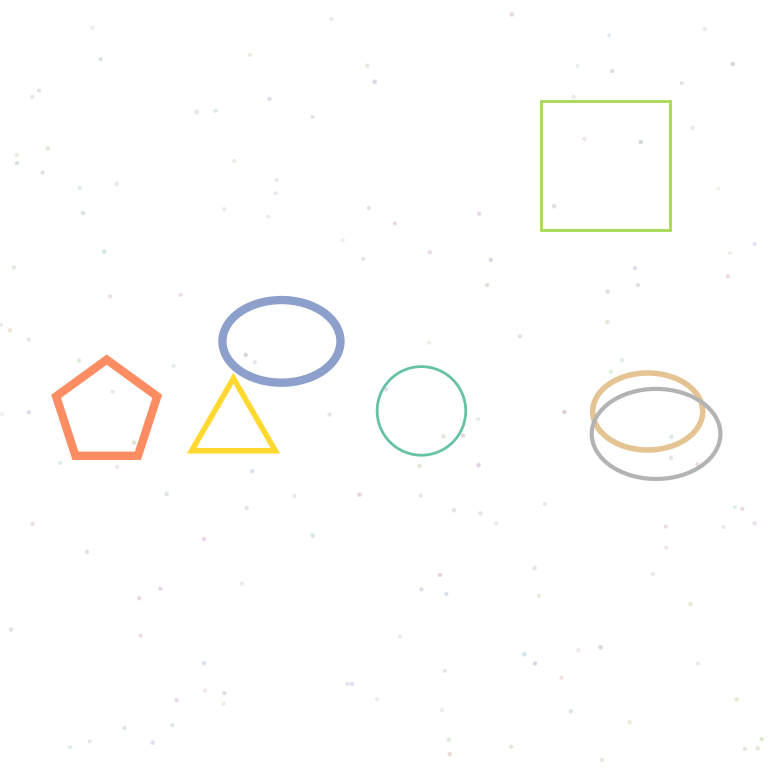[{"shape": "circle", "thickness": 1, "radius": 0.29, "center": [0.547, 0.466]}, {"shape": "pentagon", "thickness": 3, "radius": 0.35, "center": [0.139, 0.464]}, {"shape": "oval", "thickness": 3, "radius": 0.38, "center": [0.366, 0.557]}, {"shape": "square", "thickness": 1, "radius": 0.42, "center": [0.786, 0.785]}, {"shape": "triangle", "thickness": 2, "radius": 0.31, "center": [0.303, 0.446]}, {"shape": "oval", "thickness": 2, "radius": 0.36, "center": [0.841, 0.466]}, {"shape": "oval", "thickness": 1.5, "radius": 0.42, "center": [0.852, 0.436]}]